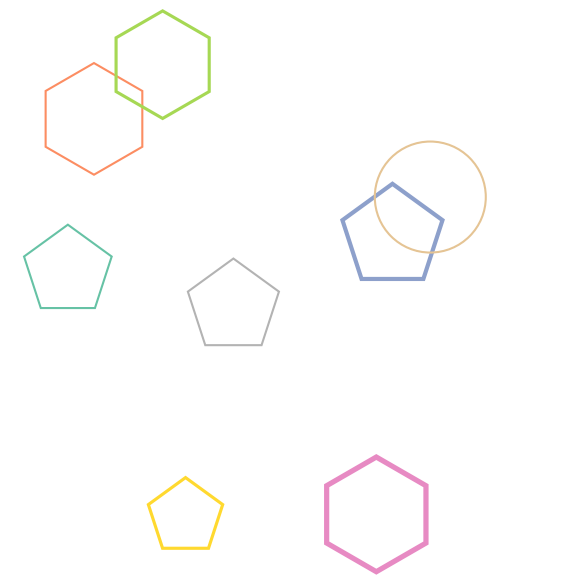[{"shape": "pentagon", "thickness": 1, "radius": 0.4, "center": [0.118, 0.53]}, {"shape": "hexagon", "thickness": 1, "radius": 0.48, "center": [0.163, 0.793]}, {"shape": "pentagon", "thickness": 2, "radius": 0.46, "center": [0.68, 0.59]}, {"shape": "hexagon", "thickness": 2.5, "radius": 0.5, "center": [0.652, 0.108]}, {"shape": "hexagon", "thickness": 1.5, "radius": 0.47, "center": [0.282, 0.887]}, {"shape": "pentagon", "thickness": 1.5, "radius": 0.34, "center": [0.321, 0.104]}, {"shape": "circle", "thickness": 1, "radius": 0.48, "center": [0.745, 0.658]}, {"shape": "pentagon", "thickness": 1, "radius": 0.41, "center": [0.404, 0.469]}]